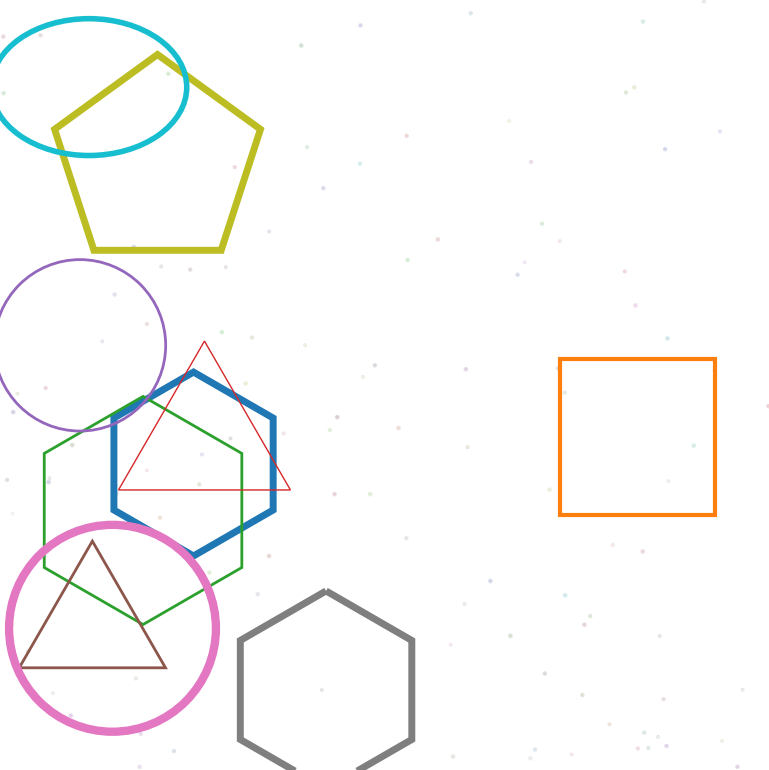[{"shape": "hexagon", "thickness": 2.5, "radius": 0.6, "center": [0.251, 0.397]}, {"shape": "square", "thickness": 1.5, "radius": 0.5, "center": [0.828, 0.432]}, {"shape": "hexagon", "thickness": 1, "radius": 0.74, "center": [0.186, 0.337]}, {"shape": "triangle", "thickness": 0.5, "radius": 0.64, "center": [0.266, 0.428]}, {"shape": "circle", "thickness": 1, "radius": 0.56, "center": [0.104, 0.552]}, {"shape": "triangle", "thickness": 1, "radius": 0.55, "center": [0.12, 0.188]}, {"shape": "circle", "thickness": 3, "radius": 0.67, "center": [0.146, 0.184]}, {"shape": "hexagon", "thickness": 2.5, "radius": 0.64, "center": [0.423, 0.104]}, {"shape": "pentagon", "thickness": 2.5, "radius": 0.7, "center": [0.205, 0.789]}, {"shape": "oval", "thickness": 2, "radius": 0.63, "center": [0.116, 0.887]}]